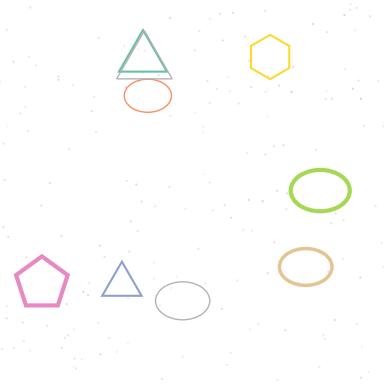[{"shape": "triangle", "thickness": 1.5, "radius": 0.36, "center": [0.371, 0.85]}, {"shape": "oval", "thickness": 1, "radius": 0.31, "center": [0.384, 0.751]}, {"shape": "triangle", "thickness": 1.5, "radius": 0.3, "center": [0.317, 0.261]}, {"shape": "pentagon", "thickness": 3, "radius": 0.35, "center": [0.109, 0.264]}, {"shape": "oval", "thickness": 3, "radius": 0.38, "center": [0.832, 0.505]}, {"shape": "hexagon", "thickness": 1.5, "radius": 0.29, "center": [0.702, 0.852]}, {"shape": "oval", "thickness": 2.5, "radius": 0.34, "center": [0.794, 0.307]}, {"shape": "triangle", "thickness": 1, "radius": 0.42, "center": [0.375, 0.837]}, {"shape": "oval", "thickness": 1, "radius": 0.35, "center": [0.474, 0.219]}]